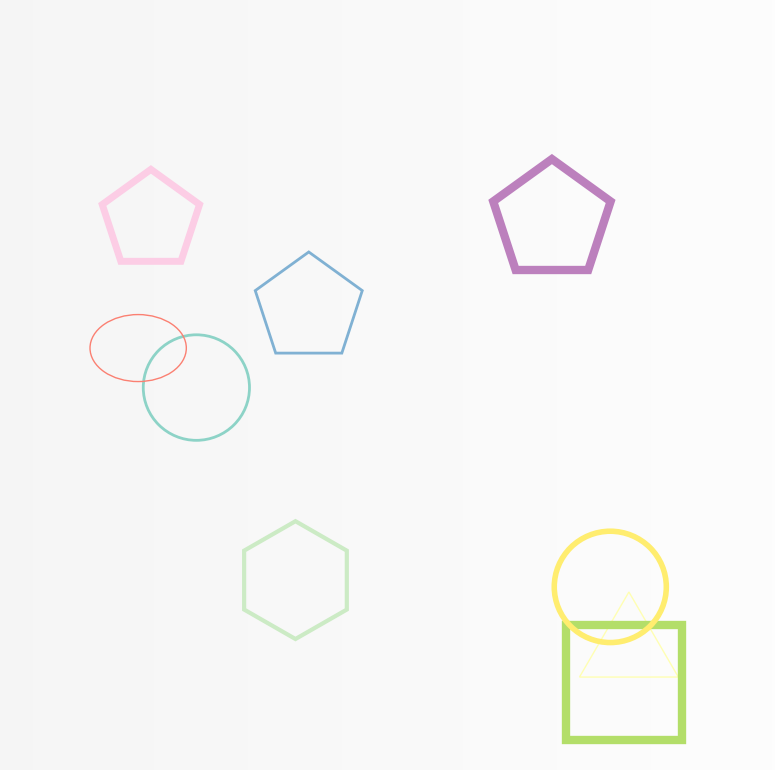[{"shape": "circle", "thickness": 1, "radius": 0.34, "center": [0.253, 0.497]}, {"shape": "triangle", "thickness": 0.5, "radius": 0.37, "center": [0.812, 0.158]}, {"shape": "oval", "thickness": 0.5, "radius": 0.31, "center": [0.178, 0.548]}, {"shape": "pentagon", "thickness": 1, "radius": 0.36, "center": [0.398, 0.6]}, {"shape": "square", "thickness": 3, "radius": 0.37, "center": [0.805, 0.114]}, {"shape": "pentagon", "thickness": 2.5, "radius": 0.33, "center": [0.195, 0.714]}, {"shape": "pentagon", "thickness": 3, "radius": 0.4, "center": [0.712, 0.714]}, {"shape": "hexagon", "thickness": 1.5, "radius": 0.38, "center": [0.381, 0.247]}, {"shape": "circle", "thickness": 2, "radius": 0.36, "center": [0.787, 0.238]}]